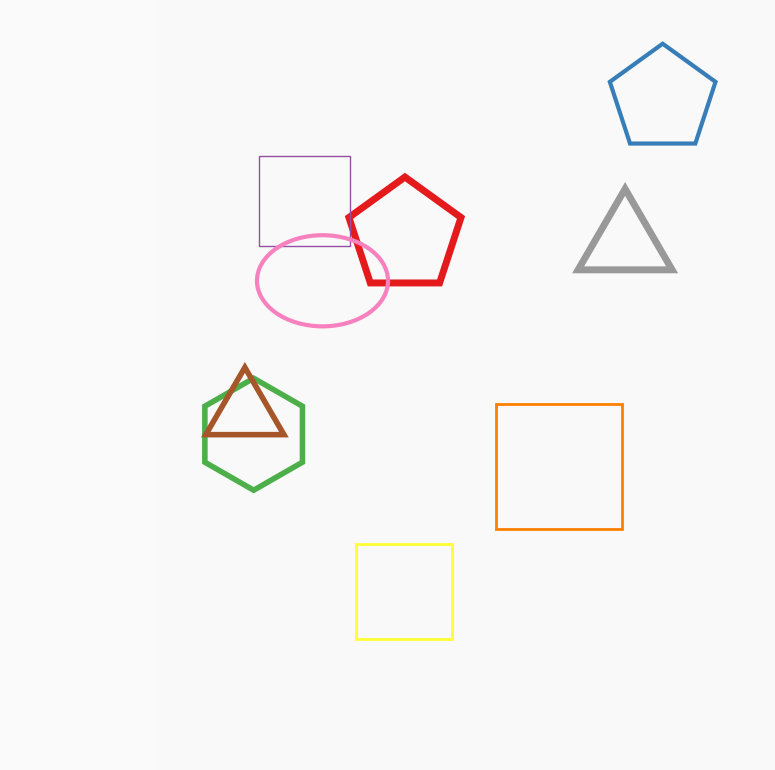[{"shape": "pentagon", "thickness": 2.5, "radius": 0.38, "center": [0.523, 0.694]}, {"shape": "pentagon", "thickness": 1.5, "radius": 0.36, "center": [0.855, 0.872]}, {"shape": "hexagon", "thickness": 2, "radius": 0.36, "center": [0.327, 0.436]}, {"shape": "square", "thickness": 0.5, "radius": 0.29, "center": [0.393, 0.739]}, {"shape": "square", "thickness": 1, "radius": 0.4, "center": [0.721, 0.394]}, {"shape": "square", "thickness": 1, "radius": 0.31, "center": [0.521, 0.232]}, {"shape": "triangle", "thickness": 2, "radius": 0.29, "center": [0.316, 0.465]}, {"shape": "oval", "thickness": 1.5, "radius": 0.42, "center": [0.416, 0.635]}, {"shape": "triangle", "thickness": 2.5, "radius": 0.35, "center": [0.807, 0.685]}]